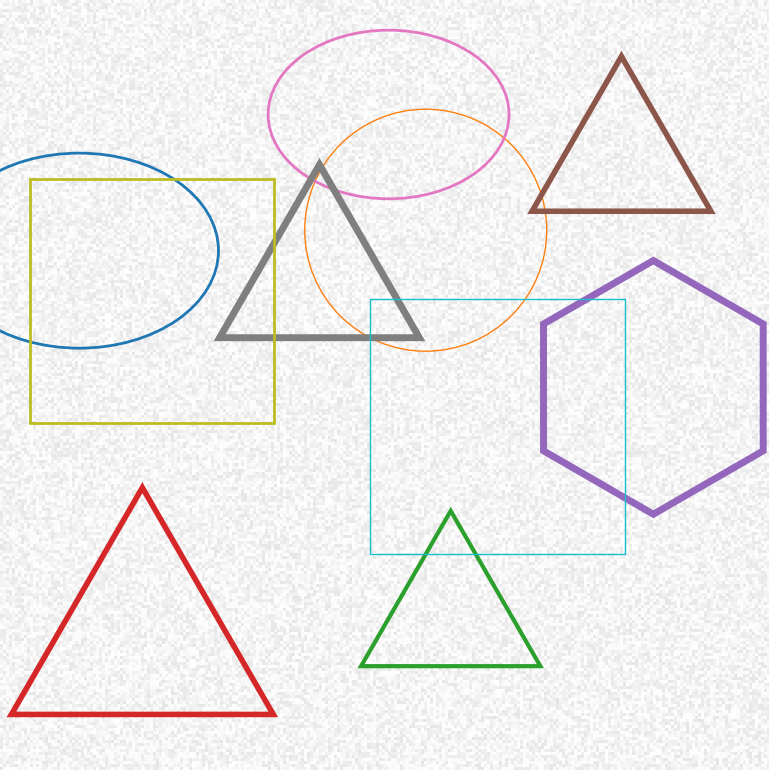[{"shape": "oval", "thickness": 1, "radius": 0.9, "center": [0.103, 0.674]}, {"shape": "circle", "thickness": 0.5, "radius": 0.79, "center": [0.553, 0.701]}, {"shape": "triangle", "thickness": 1.5, "radius": 0.67, "center": [0.585, 0.202]}, {"shape": "triangle", "thickness": 2, "radius": 0.98, "center": [0.185, 0.17]}, {"shape": "hexagon", "thickness": 2.5, "radius": 0.82, "center": [0.849, 0.497]}, {"shape": "triangle", "thickness": 2, "radius": 0.67, "center": [0.807, 0.793]}, {"shape": "oval", "thickness": 1, "radius": 0.78, "center": [0.505, 0.851]}, {"shape": "triangle", "thickness": 2.5, "radius": 0.75, "center": [0.415, 0.636]}, {"shape": "square", "thickness": 1, "radius": 0.79, "center": [0.197, 0.609]}, {"shape": "square", "thickness": 0.5, "radius": 0.83, "center": [0.646, 0.446]}]